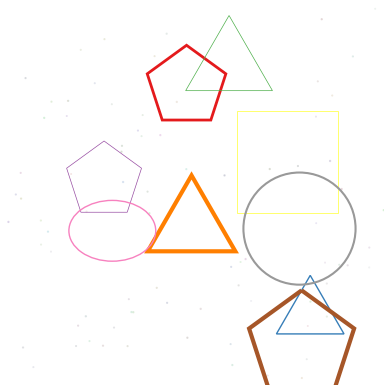[{"shape": "pentagon", "thickness": 2, "radius": 0.54, "center": [0.485, 0.775]}, {"shape": "triangle", "thickness": 1, "radius": 0.51, "center": [0.806, 0.183]}, {"shape": "triangle", "thickness": 0.5, "radius": 0.65, "center": [0.595, 0.83]}, {"shape": "pentagon", "thickness": 0.5, "radius": 0.51, "center": [0.27, 0.531]}, {"shape": "triangle", "thickness": 3, "radius": 0.66, "center": [0.497, 0.413]}, {"shape": "square", "thickness": 0.5, "radius": 0.66, "center": [0.747, 0.579]}, {"shape": "pentagon", "thickness": 3, "radius": 0.72, "center": [0.783, 0.102]}, {"shape": "oval", "thickness": 1, "radius": 0.56, "center": [0.292, 0.401]}, {"shape": "circle", "thickness": 1.5, "radius": 0.73, "center": [0.778, 0.406]}]